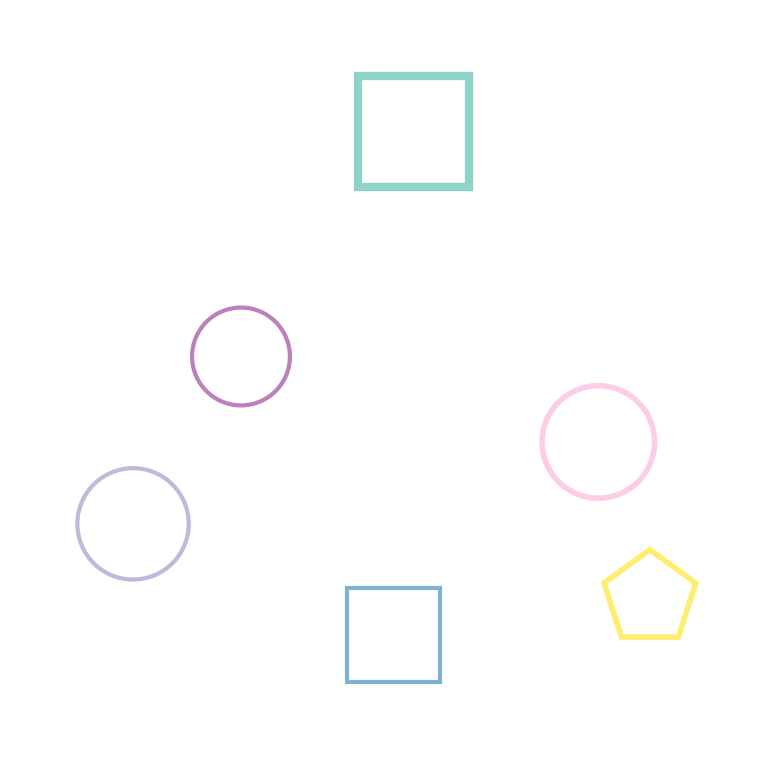[{"shape": "square", "thickness": 3, "radius": 0.36, "center": [0.537, 0.829]}, {"shape": "circle", "thickness": 1.5, "radius": 0.36, "center": [0.173, 0.32]}, {"shape": "square", "thickness": 1.5, "radius": 0.3, "center": [0.511, 0.175]}, {"shape": "circle", "thickness": 2, "radius": 0.37, "center": [0.777, 0.426]}, {"shape": "circle", "thickness": 1.5, "radius": 0.32, "center": [0.313, 0.537]}, {"shape": "pentagon", "thickness": 2, "radius": 0.31, "center": [0.844, 0.223]}]